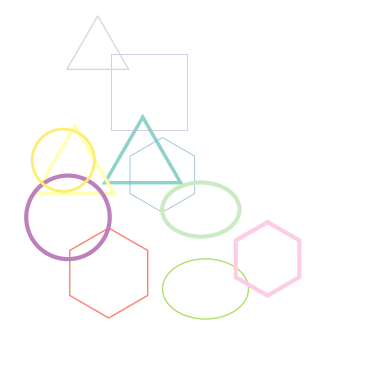[{"shape": "triangle", "thickness": 2.5, "radius": 0.57, "center": [0.371, 0.582]}, {"shape": "triangle", "thickness": 2.5, "radius": 0.59, "center": [0.195, 0.556]}, {"shape": "square", "thickness": 0.5, "radius": 0.49, "center": [0.388, 0.76]}, {"shape": "hexagon", "thickness": 1, "radius": 0.58, "center": [0.282, 0.291]}, {"shape": "hexagon", "thickness": 0.5, "radius": 0.49, "center": [0.422, 0.546]}, {"shape": "oval", "thickness": 1, "radius": 0.56, "center": [0.534, 0.25]}, {"shape": "hexagon", "thickness": 3, "radius": 0.48, "center": [0.695, 0.328]}, {"shape": "triangle", "thickness": 1, "radius": 0.46, "center": [0.254, 0.866]}, {"shape": "circle", "thickness": 3, "radius": 0.54, "center": [0.177, 0.435]}, {"shape": "oval", "thickness": 3, "radius": 0.5, "center": [0.522, 0.456]}, {"shape": "circle", "thickness": 2, "radius": 0.4, "center": [0.164, 0.584]}]